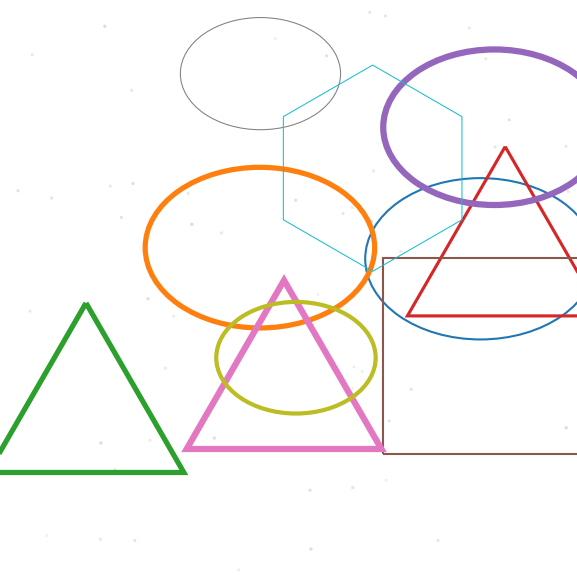[{"shape": "oval", "thickness": 1, "radius": 1.0, "center": [0.832, 0.551]}, {"shape": "oval", "thickness": 2.5, "radius": 0.99, "center": [0.45, 0.57]}, {"shape": "triangle", "thickness": 2.5, "radius": 0.98, "center": [0.149, 0.279]}, {"shape": "triangle", "thickness": 1.5, "radius": 0.98, "center": [0.875, 0.55]}, {"shape": "oval", "thickness": 3, "radius": 0.96, "center": [0.856, 0.779]}, {"shape": "square", "thickness": 1, "radius": 0.85, "center": [0.833, 0.382]}, {"shape": "triangle", "thickness": 3, "radius": 0.97, "center": [0.492, 0.319]}, {"shape": "oval", "thickness": 0.5, "radius": 0.69, "center": [0.451, 0.872]}, {"shape": "oval", "thickness": 2, "radius": 0.69, "center": [0.512, 0.38]}, {"shape": "hexagon", "thickness": 0.5, "radius": 0.89, "center": [0.645, 0.708]}]